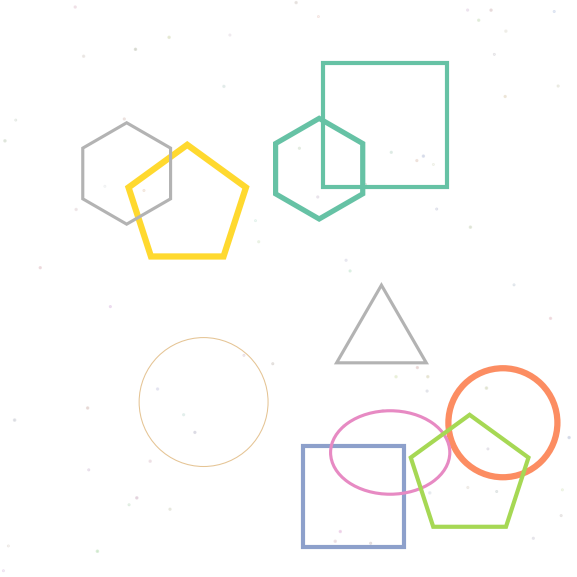[{"shape": "hexagon", "thickness": 2.5, "radius": 0.44, "center": [0.553, 0.707]}, {"shape": "square", "thickness": 2, "radius": 0.54, "center": [0.667, 0.783]}, {"shape": "circle", "thickness": 3, "radius": 0.47, "center": [0.871, 0.267]}, {"shape": "square", "thickness": 2, "radius": 0.44, "center": [0.612, 0.14]}, {"shape": "oval", "thickness": 1.5, "radius": 0.52, "center": [0.676, 0.216]}, {"shape": "pentagon", "thickness": 2, "radius": 0.54, "center": [0.813, 0.174]}, {"shape": "pentagon", "thickness": 3, "radius": 0.53, "center": [0.324, 0.641]}, {"shape": "circle", "thickness": 0.5, "radius": 0.56, "center": [0.353, 0.303]}, {"shape": "triangle", "thickness": 1.5, "radius": 0.45, "center": [0.66, 0.416]}, {"shape": "hexagon", "thickness": 1.5, "radius": 0.44, "center": [0.219, 0.699]}]